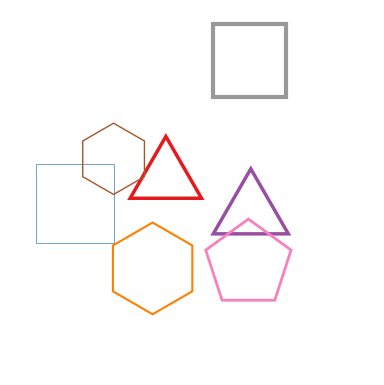[{"shape": "triangle", "thickness": 2.5, "radius": 0.54, "center": [0.431, 0.539]}, {"shape": "square", "thickness": 0.5, "radius": 0.51, "center": [0.194, 0.472]}, {"shape": "triangle", "thickness": 2.5, "radius": 0.56, "center": [0.651, 0.449]}, {"shape": "hexagon", "thickness": 1.5, "radius": 0.6, "center": [0.396, 0.303]}, {"shape": "hexagon", "thickness": 1, "radius": 0.46, "center": [0.295, 0.587]}, {"shape": "pentagon", "thickness": 2, "radius": 0.58, "center": [0.645, 0.315]}, {"shape": "square", "thickness": 3, "radius": 0.47, "center": [0.647, 0.843]}]